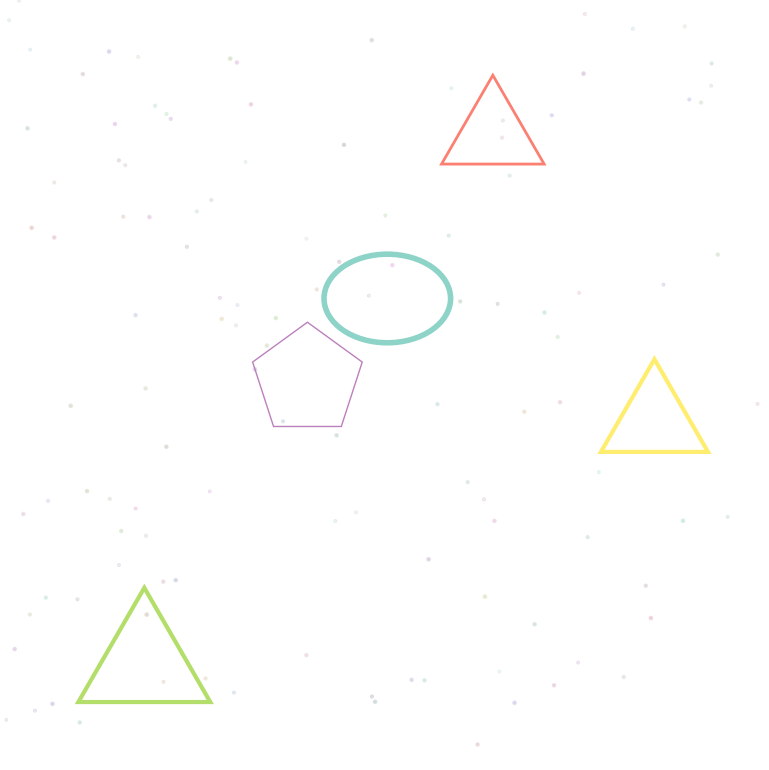[{"shape": "oval", "thickness": 2, "radius": 0.41, "center": [0.503, 0.612]}, {"shape": "triangle", "thickness": 1, "radius": 0.38, "center": [0.64, 0.825]}, {"shape": "triangle", "thickness": 1.5, "radius": 0.49, "center": [0.187, 0.138]}, {"shape": "pentagon", "thickness": 0.5, "radius": 0.37, "center": [0.399, 0.507]}, {"shape": "triangle", "thickness": 1.5, "radius": 0.4, "center": [0.85, 0.453]}]